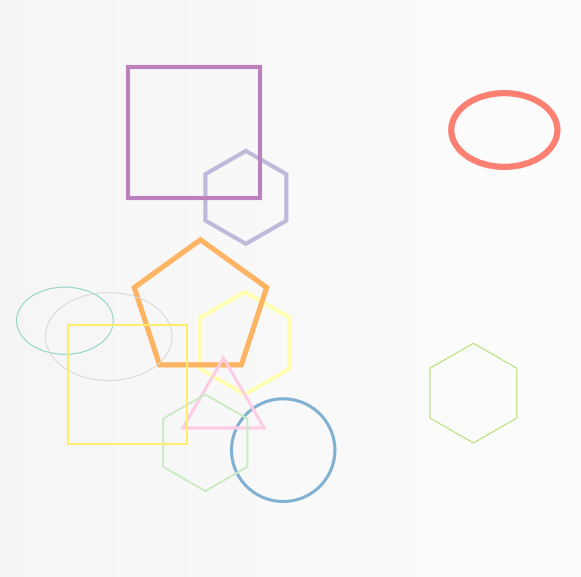[{"shape": "oval", "thickness": 0.5, "radius": 0.42, "center": [0.112, 0.444]}, {"shape": "hexagon", "thickness": 2, "radius": 0.44, "center": [0.421, 0.405]}, {"shape": "hexagon", "thickness": 2, "radius": 0.4, "center": [0.423, 0.657]}, {"shape": "oval", "thickness": 3, "radius": 0.46, "center": [0.868, 0.774]}, {"shape": "circle", "thickness": 1.5, "radius": 0.44, "center": [0.487, 0.22]}, {"shape": "pentagon", "thickness": 2.5, "radius": 0.6, "center": [0.345, 0.464]}, {"shape": "hexagon", "thickness": 0.5, "radius": 0.43, "center": [0.814, 0.318]}, {"shape": "triangle", "thickness": 1.5, "radius": 0.4, "center": [0.384, 0.299]}, {"shape": "oval", "thickness": 0.5, "radius": 0.54, "center": [0.187, 0.416]}, {"shape": "square", "thickness": 2, "radius": 0.57, "center": [0.334, 0.77]}, {"shape": "hexagon", "thickness": 1, "radius": 0.42, "center": [0.353, 0.232]}, {"shape": "square", "thickness": 1, "radius": 0.51, "center": [0.219, 0.334]}]